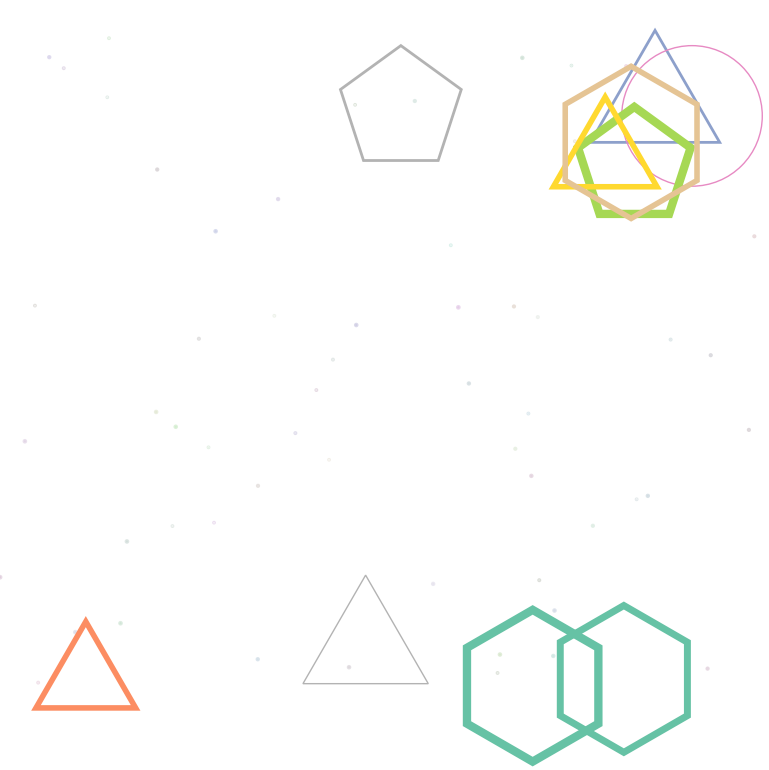[{"shape": "hexagon", "thickness": 2.5, "radius": 0.48, "center": [0.81, 0.118]}, {"shape": "hexagon", "thickness": 3, "radius": 0.49, "center": [0.692, 0.109]}, {"shape": "triangle", "thickness": 2, "radius": 0.37, "center": [0.111, 0.118]}, {"shape": "triangle", "thickness": 1, "radius": 0.48, "center": [0.851, 0.864]}, {"shape": "circle", "thickness": 0.5, "radius": 0.46, "center": [0.899, 0.849]}, {"shape": "pentagon", "thickness": 3, "radius": 0.38, "center": [0.824, 0.784]}, {"shape": "triangle", "thickness": 2, "radius": 0.39, "center": [0.786, 0.796]}, {"shape": "hexagon", "thickness": 2, "radius": 0.49, "center": [0.82, 0.815]}, {"shape": "triangle", "thickness": 0.5, "radius": 0.47, "center": [0.475, 0.159]}, {"shape": "pentagon", "thickness": 1, "radius": 0.41, "center": [0.521, 0.858]}]